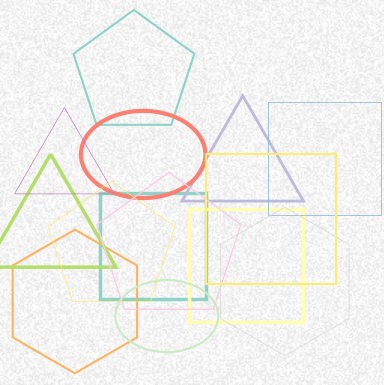[{"shape": "square", "thickness": 2.5, "radius": 0.69, "center": [0.398, 0.362]}, {"shape": "pentagon", "thickness": 1.5, "radius": 0.82, "center": [0.348, 0.809]}, {"shape": "square", "thickness": 2.5, "radius": 0.74, "center": [0.638, 0.31]}, {"shape": "triangle", "thickness": 2, "radius": 0.91, "center": [0.63, 0.569]}, {"shape": "oval", "thickness": 3, "radius": 0.81, "center": [0.372, 0.599]}, {"shape": "square", "thickness": 0.5, "radius": 0.73, "center": [0.843, 0.589]}, {"shape": "hexagon", "thickness": 1.5, "radius": 0.93, "center": [0.194, 0.217]}, {"shape": "triangle", "thickness": 2.5, "radius": 0.98, "center": [0.132, 0.404]}, {"shape": "pentagon", "thickness": 1, "radius": 0.98, "center": [0.439, 0.356]}, {"shape": "hexagon", "thickness": 0.5, "radius": 0.96, "center": [0.74, 0.269]}, {"shape": "triangle", "thickness": 0.5, "radius": 0.75, "center": [0.167, 0.571]}, {"shape": "oval", "thickness": 1.5, "radius": 0.67, "center": [0.433, 0.179]}, {"shape": "square", "thickness": 1.5, "radius": 0.84, "center": [0.704, 0.43]}, {"shape": "pentagon", "thickness": 0.5, "radius": 0.86, "center": [0.289, 0.357]}]